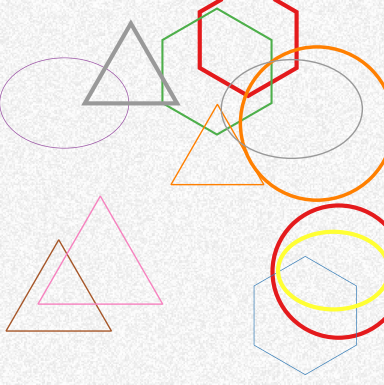[{"shape": "hexagon", "thickness": 3, "radius": 0.73, "center": [0.645, 0.896]}, {"shape": "circle", "thickness": 3, "radius": 0.86, "center": [0.88, 0.295]}, {"shape": "hexagon", "thickness": 0.5, "radius": 0.77, "center": [0.793, 0.18]}, {"shape": "hexagon", "thickness": 1.5, "radius": 0.82, "center": [0.564, 0.814]}, {"shape": "oval", "thickness": 0.5, "radius": 0.84, "center": [0.167, 0.732]}, {"shape": "circle", "thickness": 2.5, "radius": 1.0, "center": [0.823, 0.679]}, {"shape": "triangle", "thickness": 1, "radius": 0.7, "center": [0.565, 0.59]}, {"shape": "oval", "thickness": 3, "radius": 0.72, "center": [0.866, 0.297]}, {"shape": "triangle", "thickness": 1, "radius": 0.79, "center": [0.153, 0.219]}, {"shape": "triangle", "thickness": 1, "radius": 0.94, "center": [0.261, 0.304]}, {"shape": "oval", "thickness": 1, "radius": 0.92, "center": [0.758, 0.717]}, {"shape": "triangle", "thickness": 3, "radius": 0.69, "center": [0.34, 0.801]}]